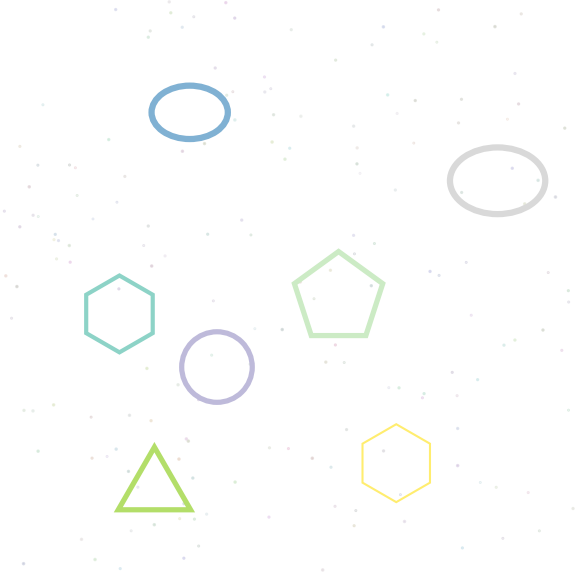[{"shape": "hexagon", "thickness": 2, "radius": 0.33, "center": [0.207, 0.456]}, {"shape": "circle", "thickness": 2.5, "radius": 0.31, "center": [0.376, 0.364]}, {"shape": "oval", "thickness": 3, "radius": 0.33, "center": [0.328, 0.805]}, {"shape": "triangle", "thickness": 2.5, "radius": 0.36, "center": [0.267, 0.153]}, {"shape": "oval", "thickness": 3, "radius": 0.41, "center": [0.862, 0.686]}, {"shape": "pentagon", "thickness": 2.5, "radius": 0.4, "center": [0.586, 0.483]}, {"shape": "hexagon", "thickness": 1, "radius": 0.34, "center": [0.686, 0.197]}]